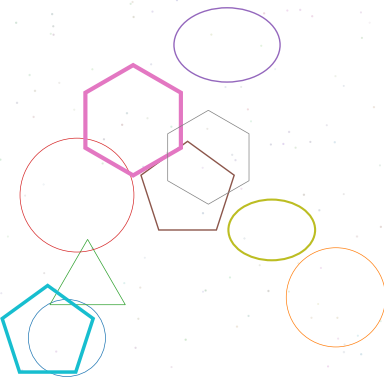[{"shape": "circle", "thickness": 0.5, "radius": 0.5, "center": [0.174, 0.122]}, {"shape": "circle", "thickness": 0.5, "radius": 0.64, "center": [0.872, 0.228]}, {"shape": "triangle", "thickness": 0.5, "radius": 0.57, "center": [0.228, 0.265]}, {"shape": "circle", "thickness": 0.5, "radius": 0.74, "center": [0.2, 0.493]}, {"shape": "oval", "thickness": 1, "radius": 0.69, "center": [0.59, 0.883]}, {"shape": "pentagon", "thickness": 1, "radius": 0.64, "center": [0.487, 0.506]}, {"shape": "hexagon", "thickness": 3, "radius": 0.72, "center": [0.346, 0.688]}, {"shape": "hexagon", "thickness": 0.5, "radius": 0.61, "center": [0.541, 0.592]}, {"shape": "oval", "thickness": 1.5, "radius": 0.56, "center": [0.706, 0.403]}, {"shape": "pentagon", "thickness": 2.5, "radius": 0.62, "center": [0.124, 0.134]}]